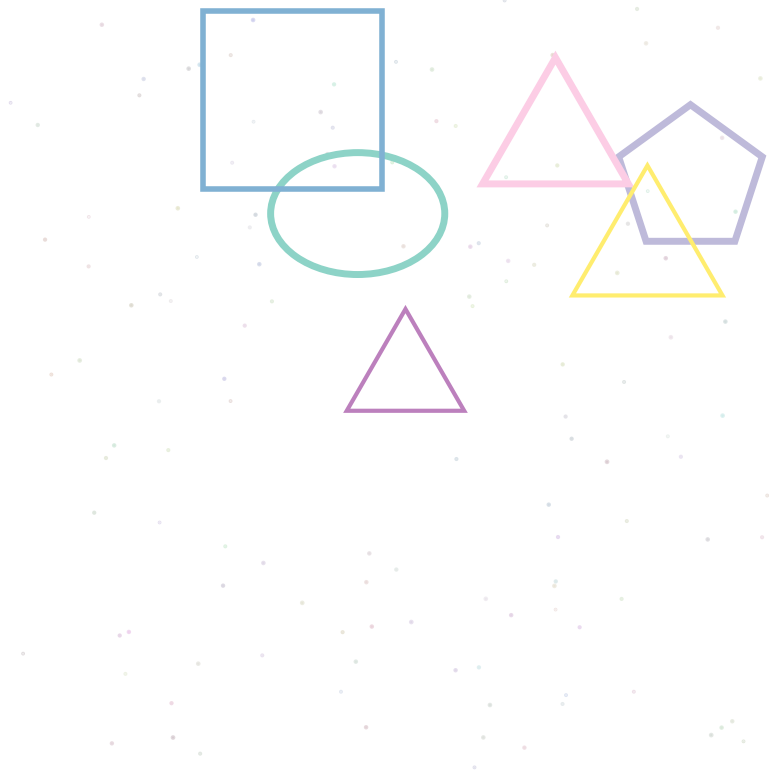[{"shape": "oval", "thickness": 2.5, "radius": 0.57, "center": [0.465, 0.723]}, {"shape": "pentagon", "thickness": 2.5, "radius": 0.49, "center": [0.897, 0.766]}, {"shape": "square", "thickness": 2, "radius": 0.58, "center": [0.38, 0.87]}, {"shape": "triangle", "thickness": 2.5, "radius": 0.55, "center": [0.721, 0.816]}, {"shape": "triangle", "thickness": 1.5, "radius": 0.44, "center": [0.527, 0.511]}, {"shape": "triangle", "thickness": 1.5, "radius": 0.56, "center": [0.841, 0.673]}]